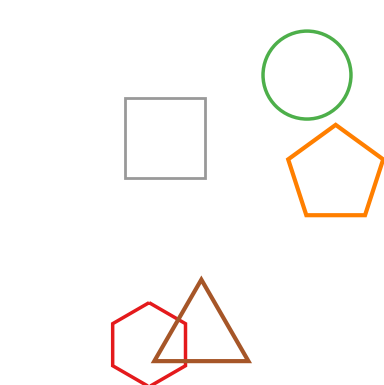[{"shape": "hexagon", "thickness": 2.5, "radius": 0.55, "center": [0.387, 0.105]}, {"shape": "circle", "thickness": 2.5, "radius": 0.57, "center": [0.797, 0.805]}, {"shape": "pentagon", "thickness": 3, "radius": 0.65, "center": [0.872, 0.546]}, {"shape": "triangle", "thickness": 3, "radius": 0.71, "center": [0.523, 0.133]}, {"shape": "square", "thickness": 2, "radius": 0.52, "center": [0.429, 0.642]}]